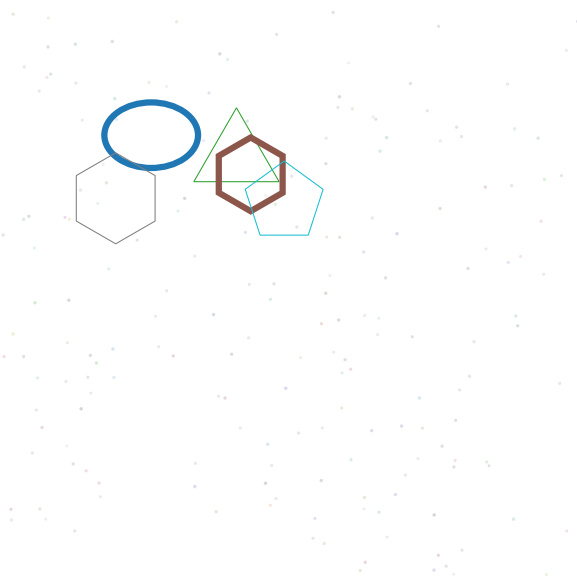[{"shape": "oval", "thickness": 3, "radius": 0.41, "center": [0.262, 0.765]}, {"shape": "triangle", "thickness": 0.5, "radius": 0.43, "center": [0.409, 0.727]}, {"shape": "hexagon", "thickness": 3, "radius": 0.32, "center": [0.434, 0.697]}, {"shape": "hexagon", "thickness": 0.5, "radius": 0.39, "center": [0.2, 0.656]}, {"shape": "pentagon", "thickness": 0.5, "radius": 0.35, "center": [0.492, 0.649]}]